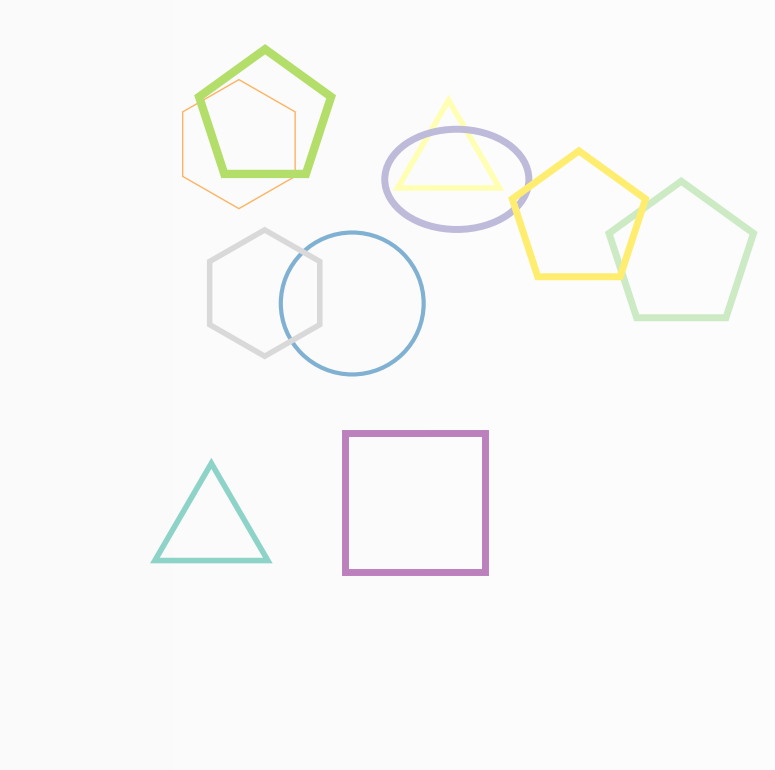[{"shape": "triangle", "thickness": 2, "radius": 0.42, "center": [0.273, 0.314]}, {"shape": "triangle", "thickness": 2, "radius": 0.38, "center": [0.579, 0.794]}, {"shape": "oval", "thickness": 2.5, "radius": 0.46, "center": [0.589, 0.767]}, {"shape": "circle", "thickness": 1.5, "radius": 0.46, "center": [0.454, 0.606]}, {"shape": "hexagon", "thickness": 0.5, "radius": 0.42, "center": [0.308, 0.813]}, {"shape": "pentagon", "thickness": 3, "radius": 0.45, "center": [0.342, 0.847]}, {"shape": "hexagon", "thickness": 2, "radius": 0.41, "center": [0.342, 0.619]}, {"shape": "square", "thickness": 2.5, "radius": 0.45, "center": [0.535, 0.347]}, {"shape": "pentagon", "thickness": 2.5, "radius": 0.49, "center": [0.879, 0.667]}, {"shape": "pentagon", "thickness": 2.5, "radius": 0.45, "center": [0.747, 0.714]}]